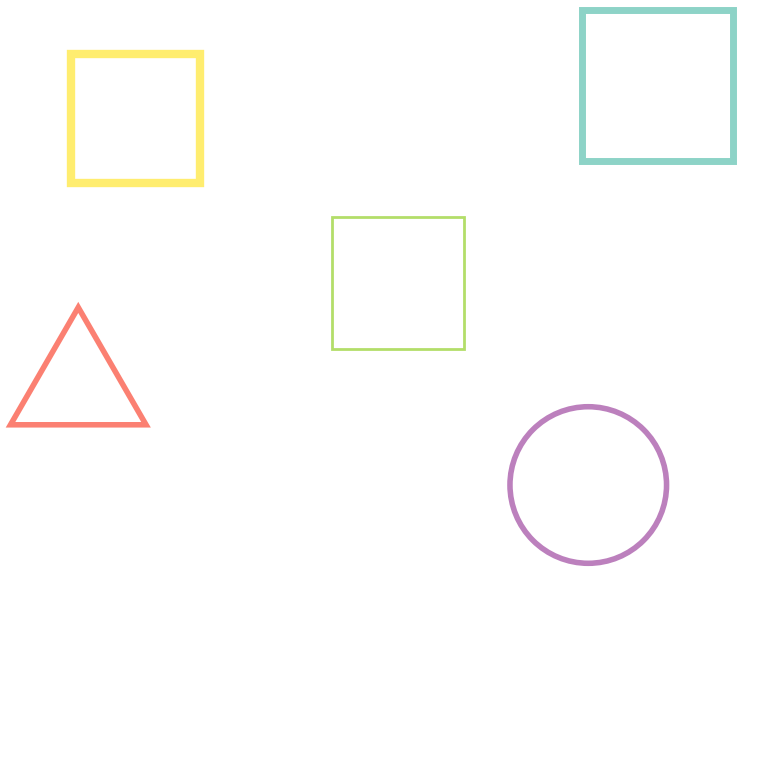[{"shape": "square", "thickness": 2.5, "radius": 0.49, "center": [0.854, 0.889]}, {"shape": "triangle", "thickness": 2, "radius": 0.51, "center": [0.102, 0.499]}, {"shape": "square", "thickness": 1, "radius": 0.43, "center": [0.517, 0.632]}, {"shape": "circle", "thickness": 2, "radius": 0.51, "center": [0.764, 0.37]}, {"shape": "square", "thickness": 3, "radius": 0.42, "center": [0.176, 0.846]}]